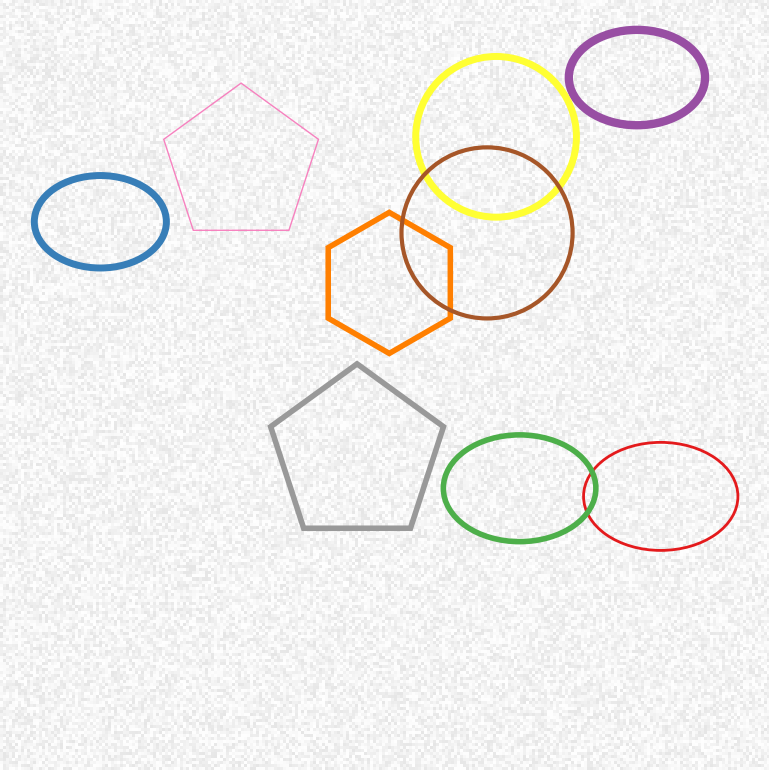[{"shape": "oval", "thickness": 1, "radius": 0.5, "center": [0.858, 0.355]}, {"shape": "oval", "thickness": 2.5, "radius": 0.43, "center": [0.13, 0.712]}, {"shape": "oval", "thickness": 2, "radius": 0.5, "center": [0.675, 0.366]}, {"shape": "oval", "thickness": 3, "radius": 0.44, "center": [0.827, 0.899]}, {"shape": "hexagon", "thickness": 2, "radius": 0.46, "center": [0.506, 0.633]}, {"shape": "circle", "thickness": 2.5, "radius": 0.52, "center": [0.644, 0.822]}, {"shape": "circle", "thickness": 1.5, "radius": 0.56, "center": [0.633, 0.698]}, {"shape": "pentagon", "thickness": 0.5, "radius": 0.53, "center": [0.313, 0.786]}, {"shape": "pentagon", "thickness": 2, "radius": 0.59, "center": [0.464, 0.409]}]